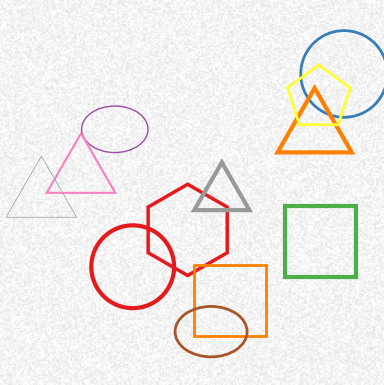[{"shape": "circle", "thickness": 3, "radius": 0.54, "center": [0.345, 0.307]}, {"shape": "hexagon", "thickness": 2.5, "radius": 0.59, "center": [0.487, 0.403]}, {"shape": "circle", "thickness": 2, "radius": 0.56, "center": [0.894, 0.808]}, {"shape": "square", "thickness": 3, "radius": 0.46, "center": [0.833, 0.372]}, {"shape": "oval", "thickness": 1, "radius": 0.43, "center": [0.298, 0.664]}, {"shape": "triangle", "thickness": 3, "radius": 0.56, "center": [0.817, 0.66]}, {"shape": "square", "thickness": 2, "radius": 0.47, "center": [0.597, 0.22]}, {"shape": "pentagon", "thickness": 2, "radius": 0.43, "center": [0.828, 0.745]}, {"shape": "oval", "thickness": 2, "radius": 0.47, "center": [0.548, 0.139]}, {"shape": "triangle", "thickness": 1.5, "radius": 0.51, "center": [0.21, 0.551]}, {"shape": "triangle", "thickness": 3, "radius": 0.41, "center": [0.576, 0.496]}, {"shape": "triangle", "thickness": 0.5, "radius": 0.53, "center": [0.107, 0.489]}]